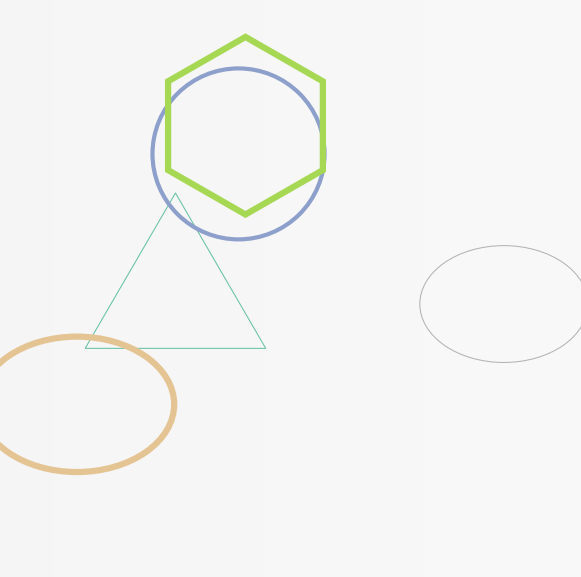[{"shape": "triangle", "thickness": 0.5, "radius": 0.9, "center": [0.302, 0.486]}, {"shape": "circle", "thickness": 2, "radius": 0.74, "center": [0.41, 0.733]}, {"shape": "hexagon", "thickness": 3, "radius": 0.77, "center": [0.422, 0.781]}, {"shape": "oval", "thickness": 3, "radius": 0.84, "center": [0.132, 0.299]}, {"shape": "oval", "thickness": 0.5, "radius": 0.72, "center": [0.867, 0.473]}]